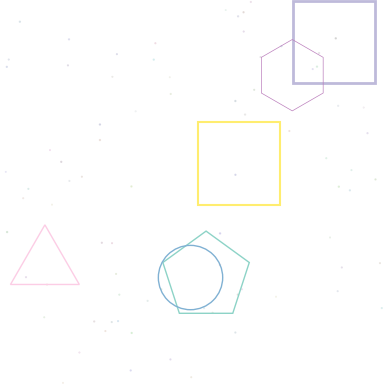[{"shape": "pentagon", "thickness": 1, "radius": 0.59, "center": [0.535, 0.282]}, {"shape": "square", "thickness": 2, "radius": 0.53, "center": [0.868, 0.89]}, {"shape": "circle", "thickness": 1, "radius": 0.42, "center": [0.495, 0.279]}, {"shape": "triangle", "thickness": 1, "radius": 0.52, "center": [0.117, 0.313]}, {"shape": "hexagon", "thickness": 0.5, "radius": 0.46, "center": [0.759, 0.805]}, {"shape": "square", "thickness": 1.5, "radius": 0.54, "center": [0.621, 0.575]}]